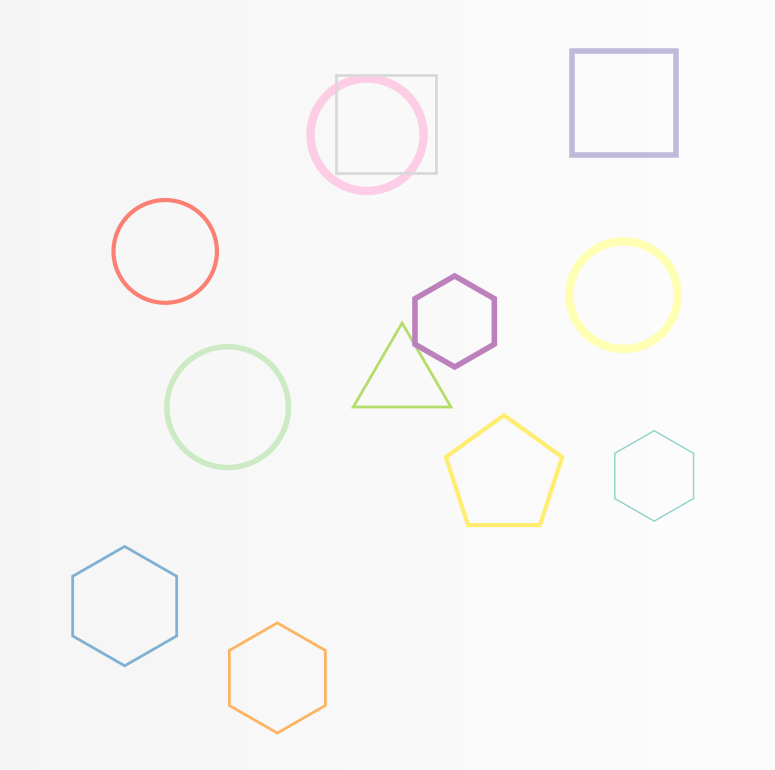[{"shape": "hexagon", "thickness": 0.5, "radius": 0.29, "center": [0.844, 0.382]}, {"shape": "circle", "thickness": 3, "radius": 0.35, "center": [0.805, 0.617]}, {"shape": "square", "thickness": 2, "radius": 0.34, "center": [0.805, 0.866]}, {"shape": "circle", "thickness": 1.5, "radius": 0.33, "center": [0.213, 0.673]}, {"shape": "hexagon", "thickness": 1, "radius": 0.39, "center": [0.161, 0.213]}, {"shape": "hexagon", "thickness": 1, "radius": 0.36, "center": [0.358, 0.12]}, {"shape": "triangle", "thickness": 1, "radius": 0.36, "center": [0.519, 0.508]}, {"shape": "circle", "thickness": 3, "radius": 0.36, "center": [0.474, 0.825]}, {"shape": "square", "thickness": 1, "radius": 0.32, "center": [0.498, 0.839]}, {"shape": "hexagon", "thickness": 2, "radius": 0.3, "center": [0.587, 0.583]}, {"shape": "circle", "thickness": 2, "radius": 0.39, "center": [0.294, 0.471]}, {"shape": "pentagon", "thickness": 1.5, "radius": 0.39, "center": [0.65, 0.382]}]